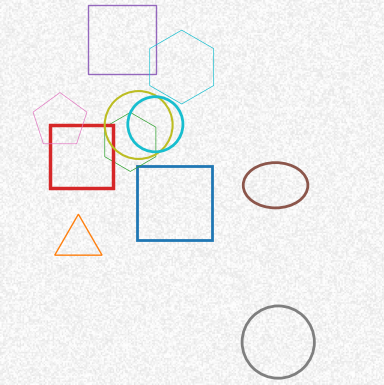[{"shape": "square", "thickness": 2, "radius": 0.48, "center": [0.454, 0.473]}, {"shape": "triangle", "thickness": 1, "radius": 0.35, "center": [0.204, 0.373]}, {"shape": "hexagon", "thickness": 0.5, "radius": 0.38, "center": [0.338, 0.631]}, {"shape": "square", "thickness": 2.5, "radius": 0.41, "center": [0.211, 0.593]}, {"shape": "square", "thickness": 1, "radius": 0.44, "center": [0.316, 0.898]}, {"shape": "oval", "thickness": 2, "radius": 0.42, "center": [0.716, 0.519]}, {"shape": "pentagon", "thickness": 0.5, "radius": 0.37, "center": [0.156, 0.686]}, {"shape": "circle", "thickness": 2, "radius": 0.47, "center": [0.723, 0.111]}, {"shape": "circle", "thickness": 1.5, "radius": 0.44, "center": [0.36, 0.675]}, {"shape": "circle", "thickness": 2, "radius": 0.36, "center": [0.404, 0.677]}, {"shape": "hexagon", "thickness": 0.5, "radius": 0.48, "center": [0.472, 0.826]}]